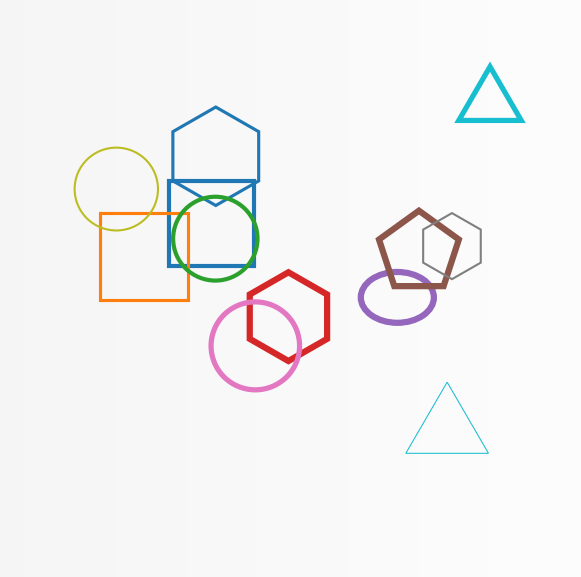[{"shape": "square", "thickness": 2, "radius": 0.37, "center": [0.364, 0.612]}, {"shape": "hexagon", "thickness": 1.5, "radius": 0.43, "center": [0.371, 0.729]}, {"shape": "square", "thickness": 1.5, "radius": 0.38, "center": [0.248, 0.555]}, {"shape": "circle", "thickness": 2, "radius": 0.36, "center": [0.37, 0.586]}, {"shape": "hexagon", "thickness": 3, "radius": 0.38, "center": [0.496, 0.451]}, {"shape": "oval", "thickness": 3, "radius": 0.31, "center": [0.684, 0.484]}, {"shape": "pentagon", "thickness": 3, "radius": 0.36, "center": [0.721, 0.562]}, {"shape": "circle", "thickness": 2.5, "radius": 0.38, "center": [0.439, 0.4]}, {"shape": "hexagon", "thickness": 1, "radius": 0.29, "center": [0.778, 0.573]}, {"shape": "circle", "thickness": 1, "radius": 0.36, "center": [0.2, 0.672]}, {"shape": "triangle", "thickness": 0.5, "radius": 0.41, "center": [0.769, 0.255]}, {"shape": "triangle", "thickness": 2.5, "radius": 0.31, "center": [0.843, 0.822]}]